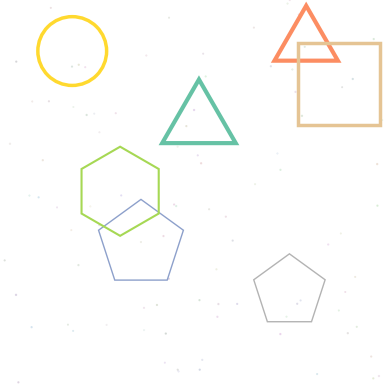[{"shape": "triangle", "thickness": 3, "radius": 0.55, "center": [0.517, 0.683]}, {"shape": "triangle", "thickness": 3, "radius": 0.48, "center": [0.795, 0.89]}, {"shape": "pentagon", "thickness": 1, "radius": 0.58, "center": [0.366, 0.366]}, {"shape": "hexagon", "thickness": 1.5, "radius": 0.58, "center": [0.312, 0.503]}, {"shape": "circle", "thickness": 2.5, "radius": 0.45, "center": [0.188, 0.867]}, {"shape": "square", "thickness": 2.5, "radius": 0.53, "center": [0.881, 0.782]}, {"shape": "pentagon", "thickness": 1, "radius": 0.49, "center": [0.752, 0.243]}]